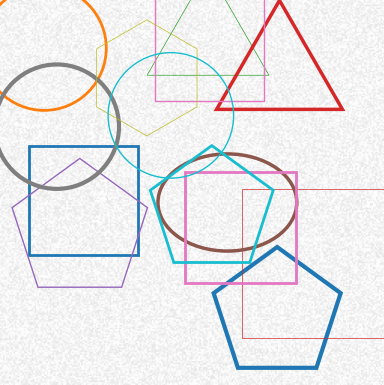[{"shape": "pentagon", "thickness": 3, "radius": 0.87, "center": [0.72, 0.185]}, {"shape": "square", "thickness": 2, "radius": 0.71, "center": [0.217, 0.478]}, {"shape": "circle", "thickness": 2, "radius": 0.81, "center": [0.115, 0.875]}, {"shape": "triangle", "thickness": 0.5, "radius": 0.91, "center": [0.54, 0.896]}, {"shape": "square", "thickness": 0.5, "radius": 0.96, "center": [0.82, 0.315]}, {"shape": "triangle", "thickness": 2.5, "radius": 0.94, "center": [0.726, 0.81]}, {"shape": "pentagon", "thickness": 1, "radius": 0.92, "center": [0.207, 0.404]}, {"shape": "oval", "thickness": 2.5, "radius": 0.9, "center": [0.591, 0.474]}, {"shape": "square", "thickness": 1, "radius": 0.7, "center": [0.544, 0.878]}, {"shape": "square", "thickness": 2, "radius": 0.72, "center": [0.625, 0.409]}, {"shape": "circle", "thickness": 3, "radius": 0.81, "center": [0.148, 0.671]}, {"shape": "hexagon", "thickness": 0.5, "radius": 0.75, "center": [0.381, 0.798]}, {"shape": "circle", "thickness": 1, "radius": 0.82, "center": [0.444, 0.7]}, {"shape": "pentagon", "thickness": 2, "radius": 0.84, "center": [0.55, 0.454]}]